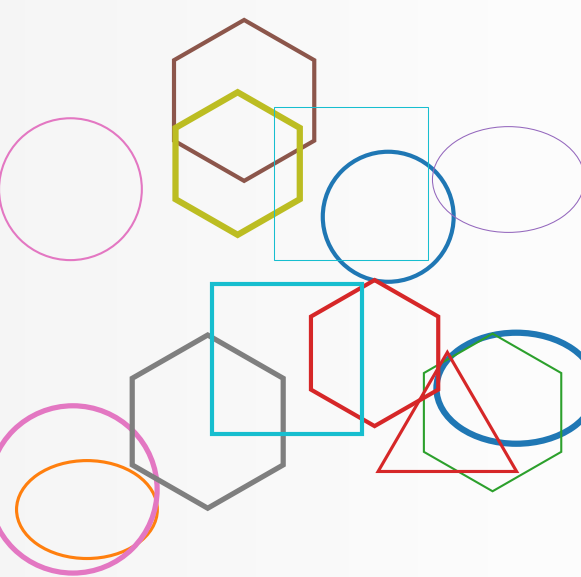[{"shape": "oval", "thickness": 3, "radius": 0.69, "center": [0.888, 0.327]}, {"shape": "circle", "thickness": 2, "radius": 0.56, "center": [0.668, 0.624]}, {"shape": "oval", "thickness": 1.5, "radius": 0.61, "center": [0.15, 0.117]}, {"shape": "hexagon", "thickness": 1, "radius": 0.68, "center": [0.847, 0.285]}, {"shape": "triangle", "thickness": 1.5, "radius": 0.69, "center": [0.77, 0.252]}, {"shape": "hexagon", "thickness": 2, "radius": 0.63, "center": [0.644, 0.388]}, {"shape": "oval", "thickness": 0.5, "radius": 0.65, "center": [0.875, 0.688]}, {"shape": "hexagon", "thickness": 2, "radius": 0.7, "center": [0.42, 0.825]}, {"shape": "circle", "thickness": 1, "radius": 0.61, "center": [0.121, 0.672]}, {"shape": "circle", "thickness": 2.5, "radius": 0.72, "center": [0.125, 0.152]}, {"shape": "hexagon", "thickness": 2.5, "radius": 0.75, "center": [0.357, 0.269]}, {"shape": "hexagon", "thickness": 3, "radius": 0.62, "center": [0.409, 0.716]}, {"shape": "square", "thickness": 0.5, "radius": 0.66, "center": [0.604, 0.681]}, {"shape": "square", "thickness": 2, "radius": 0.65, "center": [0.494, 0.377]}]